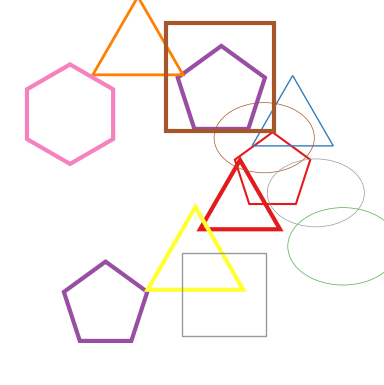[{"shape": "pentagon", "thickness": 1.5, "radius": 0.52, "center": [0.708, 0.553]}, {"shape": "triangle", "thickness": 3, "radius": 0.6, "center": [0.623, 0.464]}, {"shape": "triangle", "thickness": 1, "radius": 0.61, "center": [0.76, 0.682]}, {"shape": "oval", "thickness": 0.5, "radius": 0.72, "center": [0.891, 0.36]}, {"shape": "pentagon", "thickness": 3, "radius": 0.6, "center": [0.575, 0.762]}, {"shape": "pentagon", "thickness": 3, "radius": 0.57, "center": [0.274, 0.207]}, {"shape": "triangle", "thickness": 2, "radius": 0.68, "center": [0.358, 0.873]}, {"shape": "triangle", "thickness": 3, "radius": 0.72, "center": [0.507, 0.319]}, {"shape": "square", "thickness": 3, "radius": 0.7, "center": [0.572, 0.8]}, {"shape": "oval", "thickness": 0.5, "radius": 0.65, "center": [0.686, 0.642]}, {"shape": "hexagon", "thickness": 3, "radius": 0.65, "center": [0.182, 0.703]}, {"shape": "oval", "thickness": 0.5, "radius": 0.63, "center": [0.82, 0.499]}, {"shape": "square", "thickness": 1, "radius": 0.54, "center": [0.582, 0.235]}]